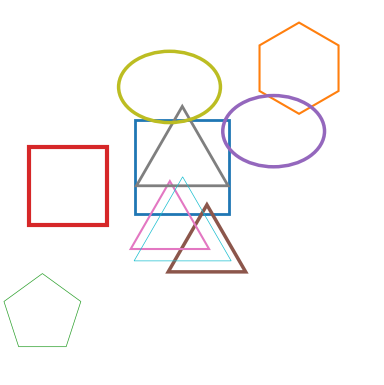[{"shape": "square", "thickness": 2, "radius": 0.61, "center": [0.473, 0.567]}, {"shape": "hexagon", "thickness": 1.5, "radius": 0.59, "center": [0.777, 0.823]}, {"shape": "pentagon", "thickness": 0.5, "radius": 0.52, "center": [0.11, 0.184]}, {"shape": "square", "thickness": 3, "radius": 0.51, "center": [0.176, 0.516]}, {"shape": "oval", "thickness": 2.5, "radius": 0.66, "center": [0.711, 0.659]}, {"shape": "triangle", "thickness": 2.5, "radius": 0.58, "center": [0.537, 0.352]}, {"shape": "triangle", "thickness": 1.5, "radius": 0.59, "center": [0.441, 0.412]}, {"shape": "triangle", "thickness": 2, "radius": 0.69, "center": [0.473, 0.586]}, {"shape": "oval", "thickness": 2.5, "radius": 0.66, "center": [0.44, 0.774]}, {"shape": "triangle", "thickness": 0.5, "radius": 0.73, "center": [0.474, 0.395]}]